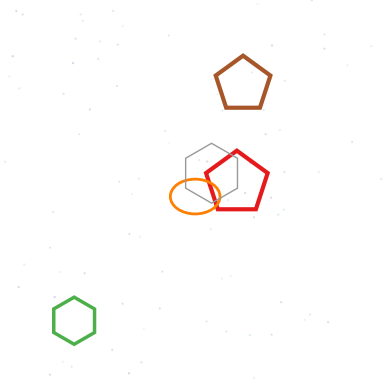[{"shape": "pentagon", "thickness": 3, "radius": 0.42, "center": [0.615, 0.525]}, {"shape": "hexagon", "thickness": 2.5, "radius": 0.31, "center": [0.193, 0.167]}, {"shape": "oval", "thickness": 2, "radius": 0.32, "center": [0.507, 0.489]}, {"shape": "pentagon", "thickness": 3, "radius": 0.37, "center": [0.631, 0.781]}, {"shape": "hexagon", "thickness": 1, "radius": 0.39, "center": [0.55, 0.55]}]